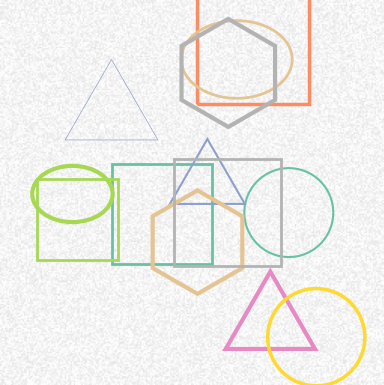[{"shape": "circle", "thickness": 1.5, "radius": 0.58, "center": [0.75, 0.448]}, {"shape": "square", "thickness": 2, "radius": 0.65, "center": [0.42, 0.444]}, {"shape": "square", "thickness": 2.5, "radius": 0.73, "center": [0.658, 0.874]}, {"shape": "triangle", "thickness": 1.5, "radius": 0.56, "center": [0.539, 0.527]}, {"shape": "triangle", "thickness": 0.5, "radius": 0.7, "center": [0.29, 0.706]}, {"shape": "triangle", "thickness": 3, "radius": 0.67, "center": [0.702, 0.161]}, {"shape": "square", "thickness": 2, "radius": 0.52, "center": [0.202, 0.43]}, {"shape": "oval", "thickness": 3, "radius": 0.52, "center": [0.188, 0.496]}, {"shape": "circle", "thickness": 2.5, "radius": 0.63, "center": [0.821, 0.124]}, {"shape": "oval", "thickness": 2, "radius": 0.72, "center": [0.615, 0.846]}, {"shape": "hexagon", "thickness": 3, "radius": 0.67, "center": [0.513, 0.371]}, {"shape": "square", "thickness": 2, "radius": 0.69, "center": [0.591, 0.448]}, {"shape": "hexagon", "thickness": 3, "radius": 0.7, "center": [0.593, 0.811]}]